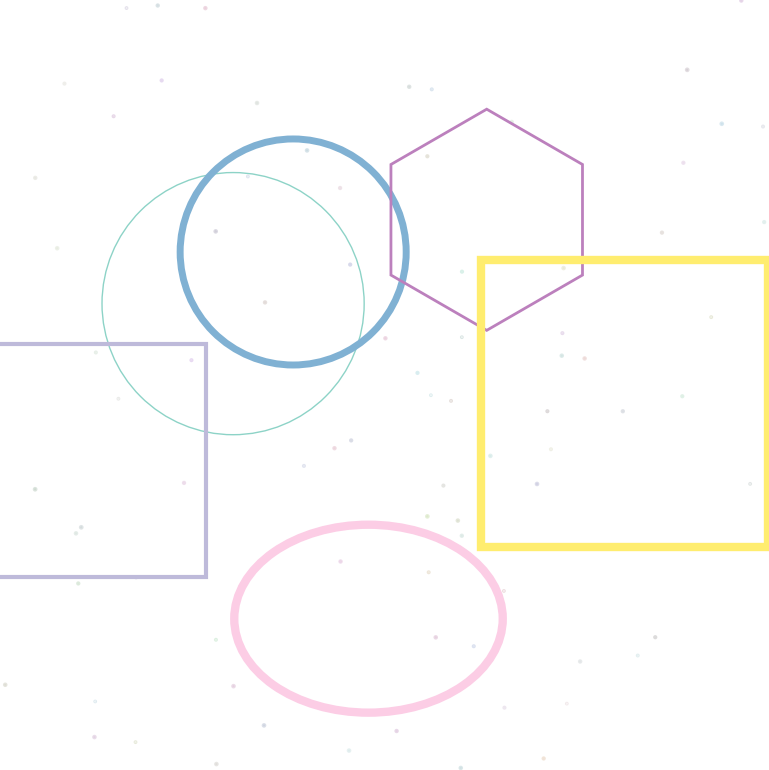[{"shape": "circle", "thickness": 0.5, "radius": 0.85, "center": [0.303, 0.606]}, {"shape": "square", "thickness": 1.5, "radius": 0.76, "center": [0.116, 0.402]}, {"shape": "circle", "thickness": 2.5, "radius": 0.73, "center": [0.381, 0.673]}, {"shape": "oval", "thickness": 3, "radius": 0.87, "center": [0.479, 0.197]}, {"shape": "hexagon", "thickness": 1, "radius": 0.72, "center": [0.632, 0.715]}, {"shape": "square", "thickness": 3, "radius": 0.93, "center": [0.811, 0.476]}]